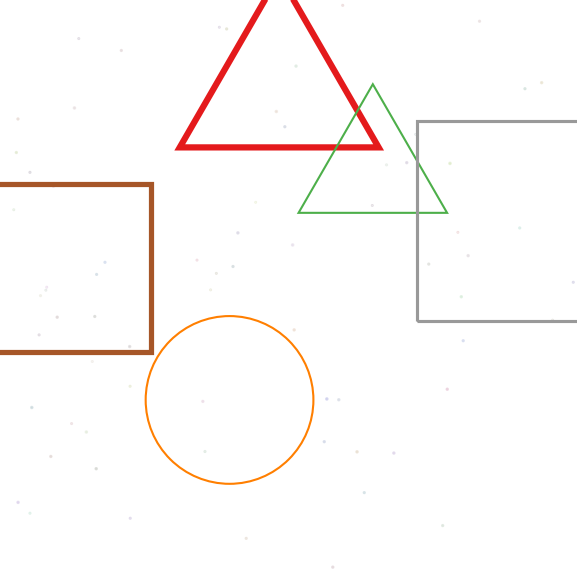[{"shape": "triangle", "thickness": 3, "radius": 0.99, "center": [0.483, 0.843]}, {"shape": "triangle", "thickness": 1, "radius": 0.74, "center": [0.646, 0.705]}, {"shape": "circle", "thickness": 1, "radius": 0.73, "center": [0.397, 0.307]}, {"shape": "square", "thickness": 2.5, "radius": 0.73, "center": [0.116, 0.535]}, {"shape": "square", "thickness": 1.5, "radius": 0.87, "center": [0.895, 0.616]}]